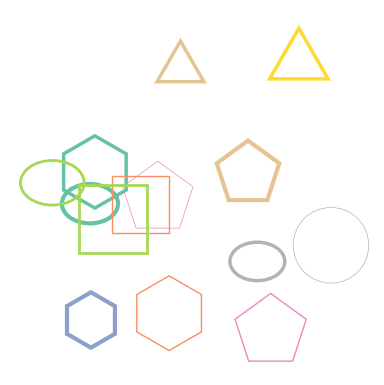[{"shape": "oval", "thickness": 3, "radius": 0.36, "center": [0.234, 0.471]}, {"shape": "hexagon", "thickness": 2.5, "radius": 0.47, "center": [0.246, 0.553]}, {"shape": "hexagon", "thickness": 1, "radius": 0.48, "center": [0.439, 0.186]}, {"shape": "square", "thickness": 1, "radius": 0.37, "center": [0.365, 0.468]}, {"shape": "hexagon", "thickness": 3, "radius": 0.36, "center": [0.236, 0.169]}, {"shape": "pentagon", "thickness": 0.5, "radius": 0.48, "center": [0.41, 0.485]}, {"shape": "pentagon", "thickness": 1, "radius": 0.49, "center": [0.703, 0.141]}, {"shape": "oval", "thickness": 2, "radius": 0.41, "center": [0.136, 0.525]}, {"shape": "square", "thickness": 2, "radius": 0.44, "center": [0.293, 0.432]}, {"shape": "triangle", "thickness": 2.5, "radius": 0.44, "center": [0.776, 0.839]}, {"shape": "pentagon", "thickness": 3, "radius": 0.43, "center": [0.644, 0.549]}, {"shape": "triangle", "thickness": 2.5, "radius": 0.35, "center": [0.469, 0.823]}, {"shape": "circle", "thickness": 0.5, "radius": 0.49, "center": [0.86, 0.363]}, {"shape": "oval", "thickness": 2.5, "radius": 0.36, "center": [0.668, 0.321]}]